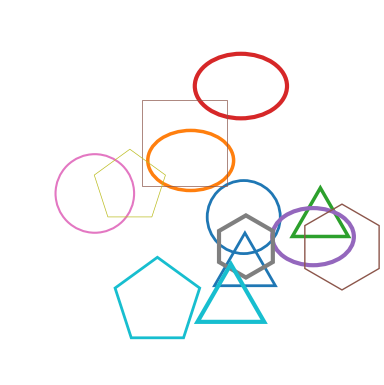[{"shape": "triangle", "thickness": 2, "radius": 0.46, "center": [0.636, 0.304]}, {"shape": "circle", "thickness": 2, "radius": 0.47, "center": [0.633, 0.436]}, {"shape": "oval", "thickness": 2.5, "radius": 0.56, "center": [0.495, 0.583]}, {"shape": "triangle", "thickness": 2.5, "radius": 0.42, "center": [0.832, 0.428]}, {"shape": "oval", "thickness": 3, "radius": 0.6, "center": [0.626, 0.776]}, {"shape": "oval", "thickness": 3, "radius": 0.53, "center": [0.813, 0.385]}, {"shape": "square", "thickness": 0.5, "radius": 0.56, "center": [0.479, 0.628]}, {"shape": "hexagon", "thickness": 1, "radius": 0.56, "center": [0.888, 0.358]}, {"shape": "circle", "thickness": 1.5, "radius": 0.51, "center": [0.246, 0.497]}, {"shape": "hexagon", "thickness": 3, "radius": 0.4, "center": [0.639, 0.36]}, {"shape": "pentagon", "thickness": 0.5, "radius": 0.49, "center": [0.337, 0.515]}, {"shape": "triangle", "thickness": 3, "radius": 0.5, "center": [0.6, 0.214]}, {"shape": "pentagon", "thickness": 2, "radius": 0.58, "center": [0.409, 0.216]}]